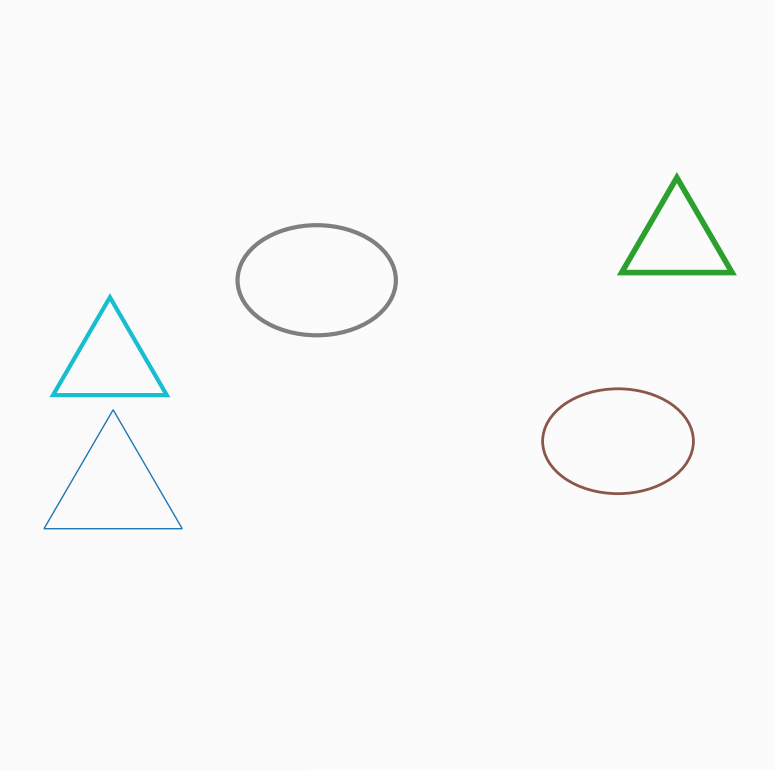[{"shape": "triangle", "thickness": 0.5, "radius": 0.51, "center": [0.146, 0.365]}, {"shape": "triangle", "thickness": 2, "radius": 0.41, "center": [0.873, 0.687]}, {"shape": "oval", "thickness": 1, "radius": 0.49, "center": [0.797, 0.427]}, {"shape": "oval", "thickness": 1.5, "radius": 0.51, "center": [0.409, 0.636]}, {"shape": "triangle", "thickness": 1.5, "radius": 0.42, "center": [0.142, 0.529]}]